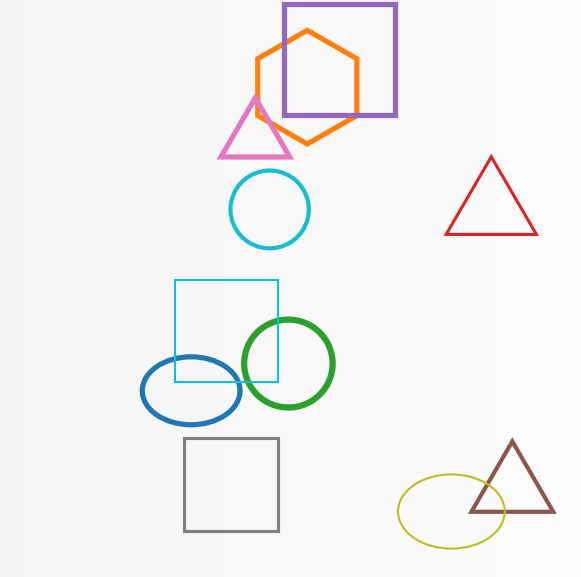[{"shape": "oval", "thickness": 2.5, "radius": 0.42, "center": [0.329, 0.322]}, {"shape": "hexagon", "thickness": 2.5, "radius": 0.49, "center": [0.529, 0.848]}, {"shape": "circle", "thickness": 3, "radius": 0.38, "center": [0.496, 0.37]}, {"shape": "triangle", "thickness": 1.5, "radius": 0.45, "center": [0.845, 0.638]}, {"shape": "square", "thickness": 2.5, "radius": 0.48, "center": [0.584, 0.895]}, {"shape": "triangle", "thickness": 2, "radius": 0.41, "center": [0.881, 0.154]}, {"shape": "triangle", "thickness": 2.5, "radius": 0.34, "center": [0.439, 0.761]}, {"shape": "square", "thickness": 1.5, "radius": 0.4, "center": [0.397, 0.16]}, {"shape": "oval", "thickness": 1, "radius": 0.46, "center": [0.777, 0.113]}, {"shape": "circle", "thickness": 2, "radius": 0.34, "center": [0.464, 0.636]}, {"shape": "square", "thickness": 1, "radius": 0.44, "center": [0.39, 0.426]}]